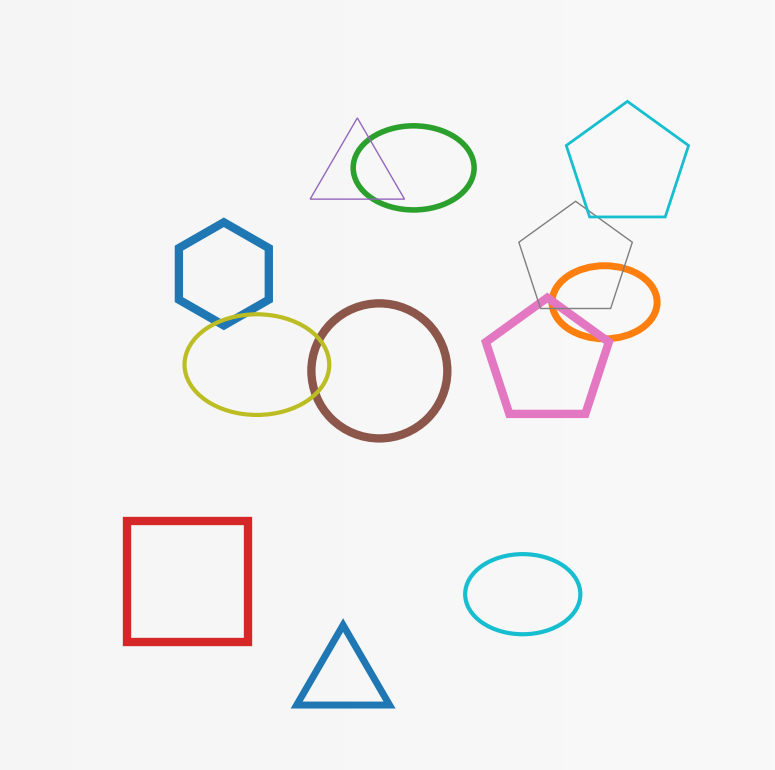[{"shape": "hexagon", "thickness": 3, "radius": 0.33, "center": [0.289, 0.644]}, {"shape": "triangle", "thickness": 2.5, "radius": 0.35, "center": [0.443, 0.119]}, {"shape": "oval", "thickness": 2.5, "radius": 0.34, "center": [0.78, 0.607]}, {"shape": "oval", "thickness": 2, "radius": 0.39, "center": [0.534, 0.782]}, {"shape": "square", "thickness": 3, "radius": 0.39, "center": [0.242, 0.245]}, {"shape": "triangle", "thickness": 0.5, "radius": 0.35, "center": [0.461, 0.777]}, {"shape": "circle", "thickness": 3, "radius": 0.44, "center": [0.489, 0.518]}, {"shape": "pentagon", "thickness": 3, "radius": 0.42, "center": [0.706, 0.53]}, {"shape": "pentagon", "thickness": 0.5, "radius": 0.38, "center": [0.743, 0.662]}, {"shape": "oval", "thickness": 1.5, "radius": 0.47, "center": [0.331, 0.526]}, {"shape": "pentagon", "thickness": 1, "radius": 0.41, "center": [0.81, 0.785]}, {"shape": "oval", "thickness": 1.5, "radius": 0.37, "center": [0.675, 0.228]}]